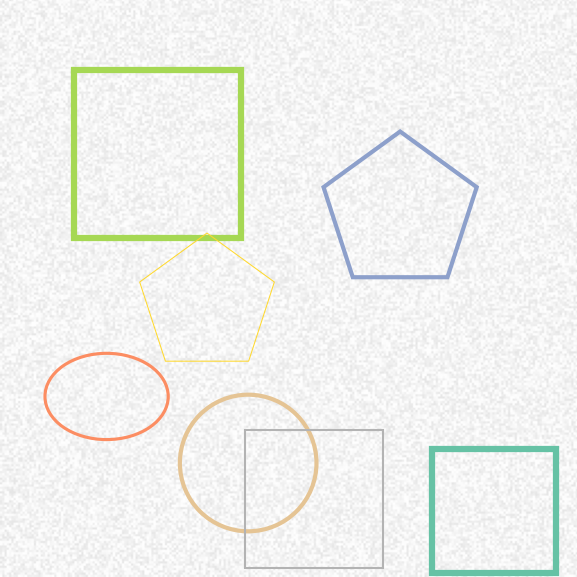[{"shape": "square", "thickness": 3, "radius": 0.54, "center": [0.856, 0.114]}, {"shape": "oval", "thickness": 1.5, "radius": 0.53, "center": [0.185, 0.313]}, {"shape": "pentagon", "thickness": 2, "radius": 0.7, "center": [0.693, 0.632]}, {"shape": "square", "thickness": 3, "radius": 0.72, "center": [0.273, 0.733]}, {"shape": "pentagon", "thickness": 0.5, "radius": 0.61, "center": [0.358, 0.473]}, {"shape": "circle", "thickness": 2, "radius": 0.59, "center": [0.43, 0.197]}, {"shape": "square", "thickness": 1, "radius": 0.6, "center": [0.544, 0.135]}]